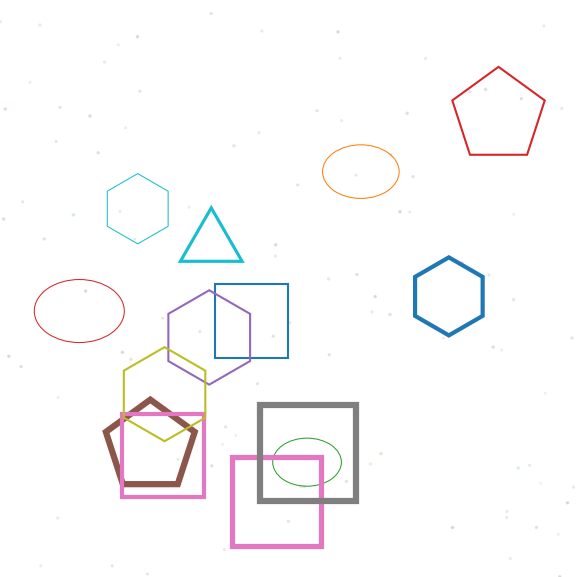[{"shape": "square", "thickness": 1, "radius": 0.32, "center": [0.436, 0.443]}, {"shape": "hexagon", "thickness": 2, "radius": 0.34, "center": [0.777, 0.486]}, {"shape": "oval", "thickness": 0.5, "radius": 0.33, "center": [0.625, 0.702]}, {"shape": "oval", "thickness": 0.5, "radius": 0.3, "center": [0.532, 0.199]}, {"shape": "pentagon", "thickness": 1, "radius": 0.42, "center": [0.863, 0.799]}, {"shape": "oval", "thickness": 0.5, "radius": 0.39, "center": [0.137, 0.461]}, {"shape": "hexagon", "thickness": 1, "radius": 0.41, "center": [0.362, 0.415]}, {"shape": "pentagon", "thickness": 3, "radius": 0.4, "center": [0.26, 0.226]}, {"shape": "square", "thickness": 2.5, "radius": 0.38, "center": [0.478, 0.13]}, {"shape": "square", "thickness": 2, "radius": 0.36, "center": [0.282, 0.211]}, {"shape": "square", "thickness": 3, "radius": 0.41, "center": [0.534, 0.214]}, {"shape": "hexagon", "thickness": 1, "radius": 0.41, "center": [0.285, 0.317]}, {"shape": "hexagon", "thickness": 0.5, "radius": 0.3, "center": [0.238, 0.638]}, {"shape": "triangle", "thickness": 1.5, "radius": 0.31, "center": [0.366, 0.577]}]